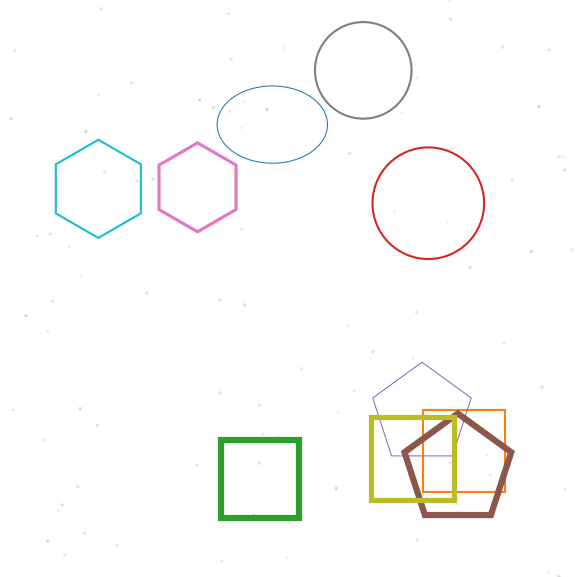[{"shape": "oval", "thickness": 0.5, "radius": 0.48, "center": [0.472, 0.783]}, {"shape": "square", "thickness": 1, "radius": 0.36, "center": [0.803, 0.218]}, {"shape": "square", "thickness": 3, "radius": 0.34, "center": [0.45, 0.17]}, {"shape": "circle", "thickness": 1, "radius": 0.48, "center": [0.742, 0.647]}, {"shape": "pentagon", "thickness": 0.5, "radius": 0.45, "center": [0.731, 0.282]}, {"shape": "pentagon", "thickness": 3, "radius": 0.49, "center": [0.793, 0.186]}, {"shape": "hexagon", "thickness": 1.5, "radius": 0.39, "center": [0.342, 0.675]}, {"shape": "circle", "thickness": 1, "radius": 0.42, "center": [0.629, 0.877]}, {"shape": "square", "thickness": 2.5, "radius": 0.36, "center": [0.714, 0.205]}, {"shape": "hexagon", "thickness": 1, "radius": 0.42, "center": [0.17, 0.672]}]